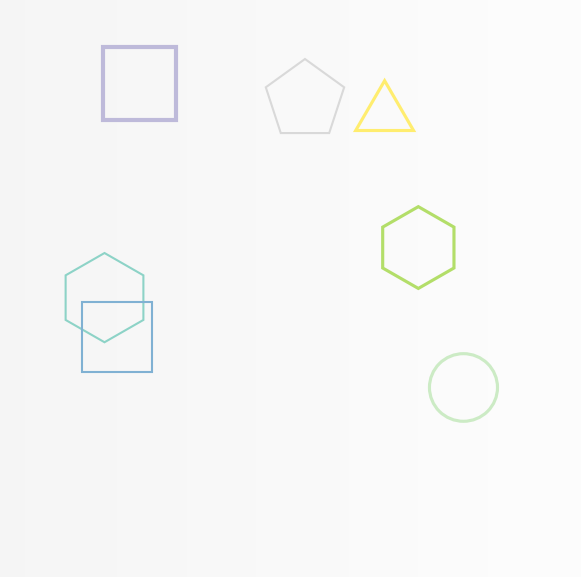[{"shape": "hexagon", "thickness": 1, "radius": 0.39, "center": [0.18, 0.484]}, {"shape": "square", "thickness": 2, "radius": 0.31, "center": [0.239, 0.855]}, {"shape": "square", "thickness": 1, "radius": 0.3, "center": [0.201, 0.415]}, {"shape": "hexagon", "thickness": 1.5, "radius": 0.35, "center": [0.72, 0.57]}, {"shape": "pentagon", "thickness": 1, "radius": 0.35, "center": [0.525, 0.826]}, {"shape": "circle", "thickness": 1.5, "radius": 0.29, "center": [0.797, 0.328]}, {"shape": "triangle", "thickness": 1.5, "radius": 0.29, "center": [0.662, 0.802]}]